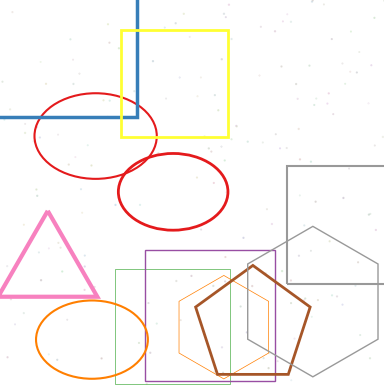[{"shape": "oval", "thickness": 2, "radius": 0.71, "center": [0.45, 0.502]}, {"shape": "oval", "thickness": 1.5, "radius": 0.79, "center": [0.248, 0.647]}, {"shape": "square", "thickness": 2.5, "radius": 0.95, "center": [0.167, 0.885]}, {"shape": "square", "thickness": 0.5, "radius": 0.75, "center": [0.448, 0.152]}, {"shape": "square", "thickness": 1, "radius": 0.85, "center": [0.546, 0.18]}, {"shape": "hexagon", "thickness": 0.5, "radius": 0.67, "center": [0.581, 0.15]}, {"shape": "oval", "thickness": 1.5, "radius": 0.73, "center": [0.239, 0.118]}, {"shape": "square", "thickness": 2, "radius": 0.7, "center": [0.452, 0.783]}, {"shape": "pentagon", "thickness": 2, "radius": 0.78, "center": [0.657, 0.154]}, {"shape": "triangle", "thickness": 3, "radius": 0.74, "center": [0.124, 0.304]}, {"shape": "square", "thickness": 1.5, "radius": 0.77, "center": [0.899, 0.415]}, {"shape": "hexagon", "thickness": 1, "radius": 0.98, "center": [0.813, 0.217]}]